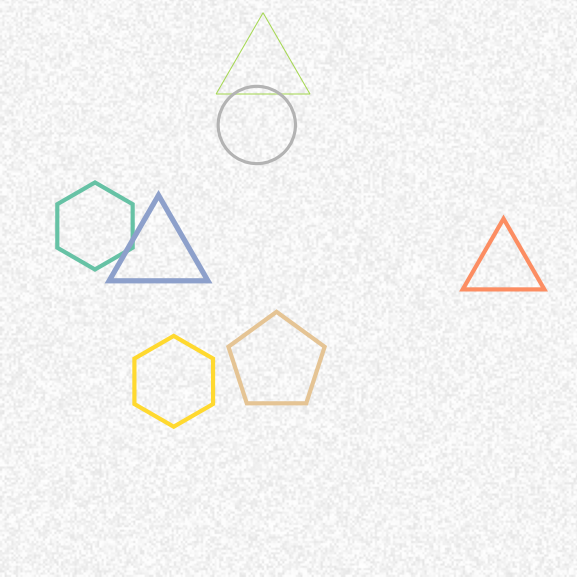[{"shape": "hexagon", "thickness": 2, "radius": 0.38, "center": [0.164, 0.608]}, {"shape": "triangle", "thickness": 2, "radius": 0.41, "center": [0.872, 0.539]}, {"shape": "triangle", "thickness": 2.5, "radius": 0.49, "center": [0.275, 0.562]}, {"shape": "triangle", "thickness": 0.5, "radius": 0.47, "center": [0.456, 0.883]}, {"shape": "hexagon", "thickness": 2, "radius": 0.39, "center": [0.301, 0.339]}, {"shape": "pentagon", "thickness": 2, "radius": 0.44, "center": [0.479, 0.372]}, {"shape": "circle", "thickness": 1.5, "radius": 0.33, "center": [0.445, 0.783]}]